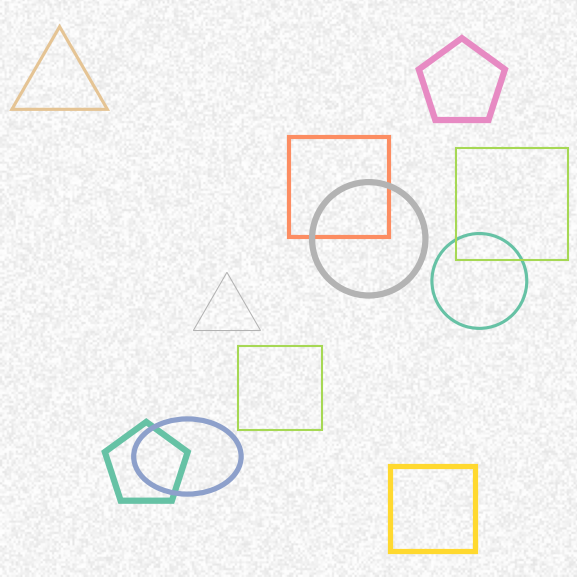[{"shape": "pentagon", "thickness": 3, "radius": 0.38, "center": [0.253, 0.193]}, {"shape": "circle", "thickness": 1.5, "radius": 0.41, "center": [0.83, 0.513]}, {"shape": "square", "thickness": 2, "radius": 0.43, "center": [0.587, 0.675]}, {"shape": "oval", "thickness": 2.5, "radius": 0.47, "center": [0.325, 0.209]}, {"shape": "pentagon", "thickness": 3, "radius": 0.39, "center": [0.8, 0.855]}, {"shape": "square", "thickness": 1, "radius": 0.49, "center": [0.887, 0.645]}, {"shape": "square", "thickness": 1, "radius": 0.36, "center": [0.484, 0.327]}, {"shape": "square", "thickness": 2.5, "radius": 0.37, "center": [0.749, 0.118]}, {"shape": "triangle", "thickness": 1.5, "radius": 0.48, "center": [0.103, 0.858]}, {"shape": "triangle", "thickness": 0.5, "radius": 0.34, "center": [0.393, 0.46]}, {"shape": "circle", "thickness": 3, "radius": 0.49, "center": [0.638, 0.586]}]